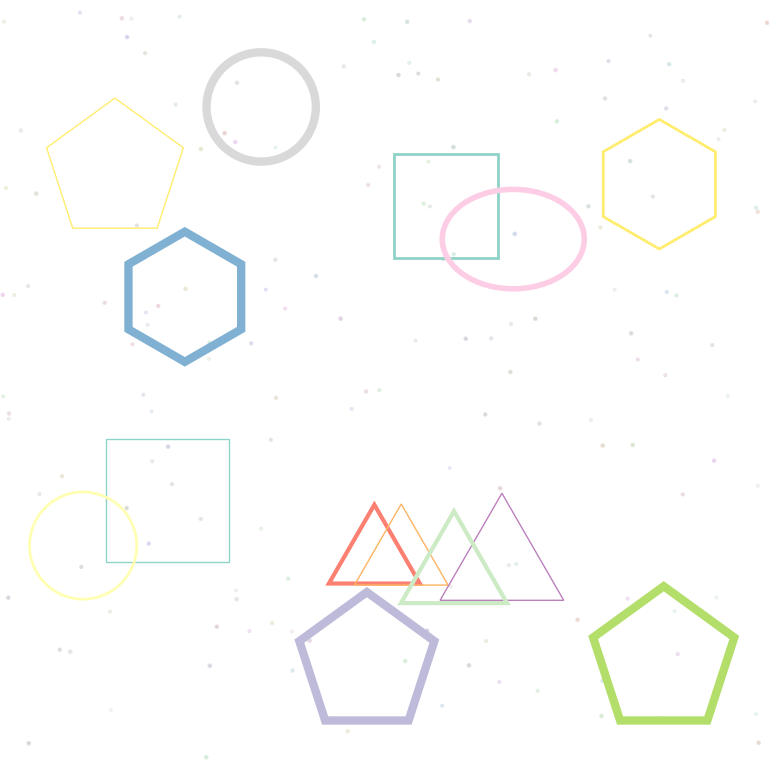[{"shape": "square", "thickness": 1, "radius": 0.33, "center": [0.579, 0.732]}, {"shape": "square", "thickness": 0.5, "radius": 0.4, "center": [0.218, 0.35]}, {"shape": "circle", "thickness": 1, "radius": 0.35, "center": [0.108, 0.291]}, {"shape": "pentagon", "thickness": 3, "radius": 0.46, "center": [0.476, 0.139]}, {"shape": "triangle", "thickness": 1.5, "radius": 0.34, "center": [0.486, 0.276]}, {"shape": "hexagon", "thickness": 3, "radius": 0.42, "center": [0.24, 0.615]}, {"shape": "triangle", "thickness": 0.5, "radius": 0.35, "center": [0.521, 0.275]}, {"shape": "pentagon", "thickness": 3, "radius": 0.48, "center": [0.862, 0.142]}, {"shape": "oval", "thickness": 2, "radius": 0.46, "center": [0.667, 0.69]}, {"shape": "circle", "thickness": 3, "radius": 0.35, "center": [0.339, 0.861]}, {"shape": "triangle", "thickness": 0.5, "radius": 0.46, "center": [0.652, 0.267]}, {"shape": "triangle", "thickness": 1.5, "radius": 0.4, "center": [0.59, 0.256]}, {"shape": "pentagon", "thickness": 0.5, "radius": 0.47, "center": [0.149, 0.779]}, {"shape": "hexagon", "thickness": 1, "radius": 0.42, "center": [0.856, 0.761]}]